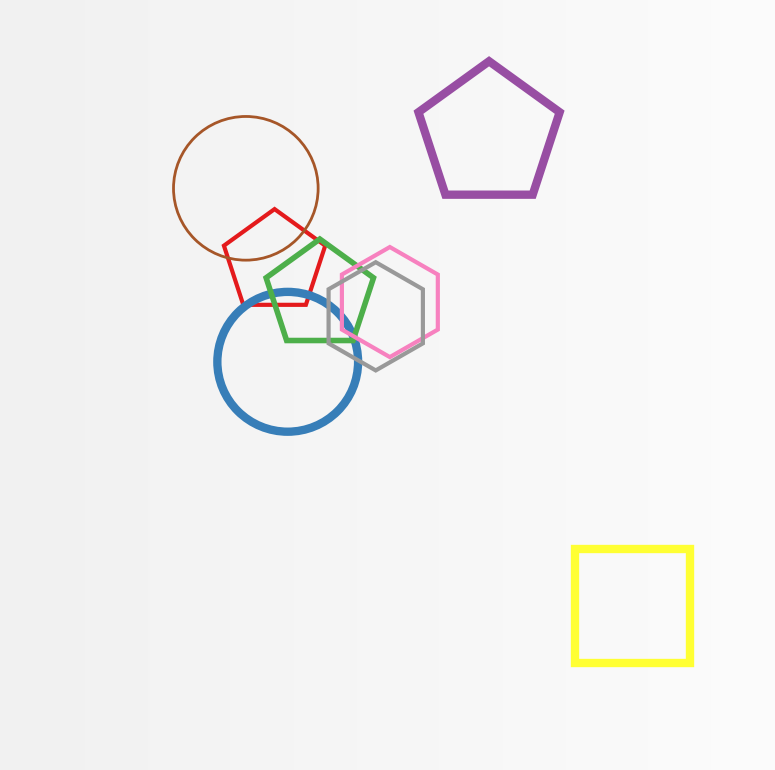[{"shape": "pentagon", "thickness": 1.5, "radius": 0.34, "center": [0.354, 0.66]}, {"shape": "circle", "thickness": 3, "radius": 0.45, "center": [0.371, 0.53]}, {"shape": "pentagon", "thickness": 2, "radius": 0.36, "center": [0.413, 0.617]}, {"shape": "pentagon", "thickness": 3, "radius": 0.48, "center": [0.631, 0.825]}, {"shape": "square", "thickness": 3, "radius": 0.37, "center": [0.816, 0.213]}, {"shape": "circle", "thickness": 1, "radius": 0.47, "center": [0.317, 0.755]}, {"shape": "hexagon", "thickness": 1.5, "radius": 0.36, "center": [0.503, 0.608]}, {"shape": "hexagon", "thickness": 1.5, "radius": 0.35, "center": [0.485, 0.589]}]